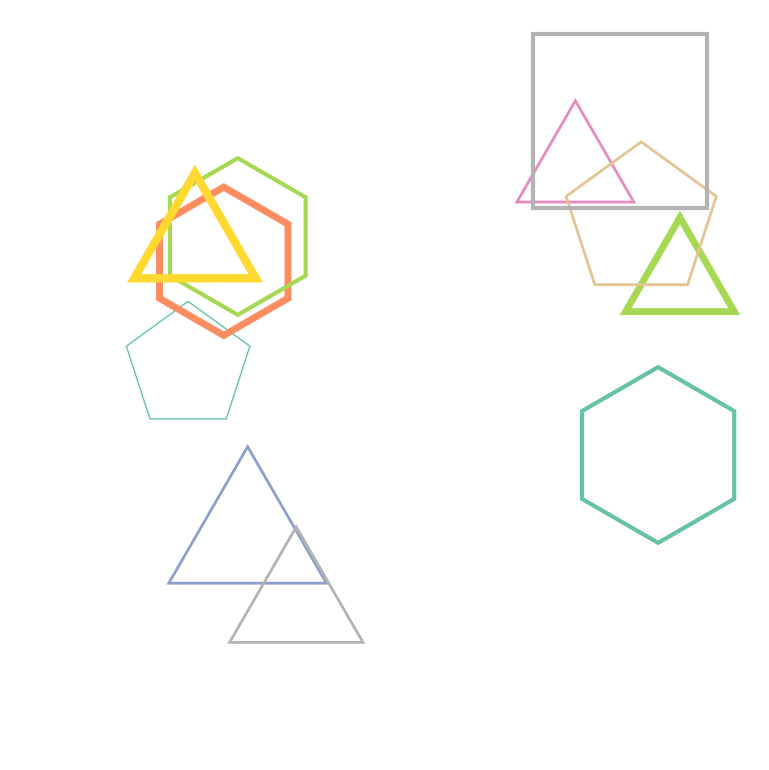[{"shape": "hexagon", "thickness": 1.5, "radius": 0.57, "center": [0.855, 0.409]}, {"shape": "pentagon", "thickness": 0.5, "radius": 0.42, "center": [0.244, 0.524]}, {"shape": "hexagon", "thickness": 2.5, "radius": 0.48, "center": [0.291, 0.661]}, {"shape": "triangle", "thickness": 1, "radius": 0.59, "center": [0.322, 0.302]}, {"shape": "triangle", "thickness": 1, "radius": 0.44, "center": [0.747, 0.781]}, {"shape": "triangle", "thickness": 2.5, "radius": 0.41, "center": [0.883, 0.636]}, {"shape": "hexagon", "thickness": 1.5, "radius": 0.51, "center": [0.309, 0.693]}, {"shape": "triangle", "thickness": 3, "radius": 0.46, "center": [0.253, 0.684]}, {"shape": "pentagon", "thickness": 1, "radius": 0.51, "center": [0.833, 0.713]}, {"shape": "triangle", "thickness": 1, "radius": 0.5, "center": [0.385, 0.216]}, {"shape": "square", "thickness": 1.5, "radius": 0.57, "center": [0.806, 0.843]}]